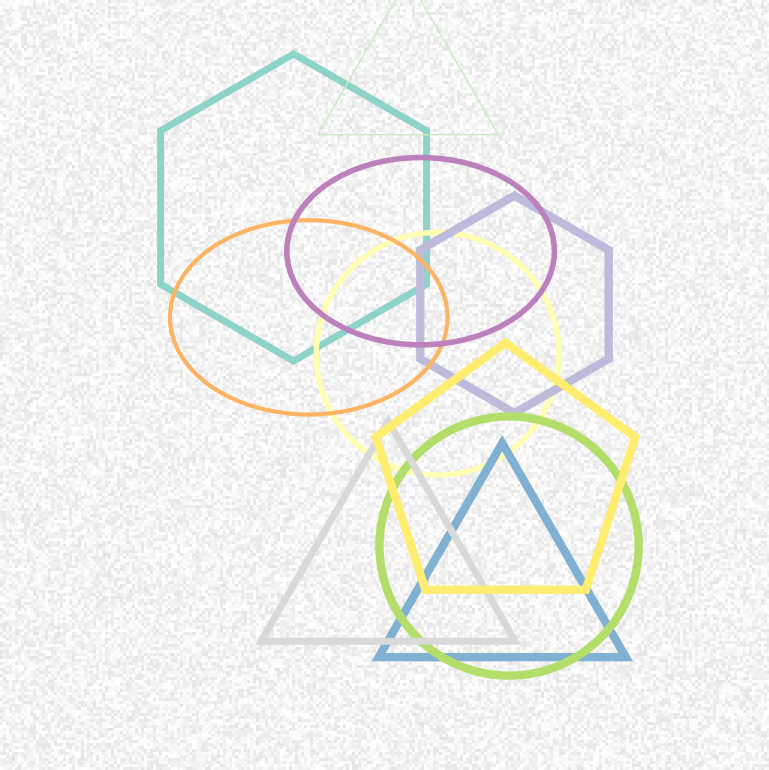[{"shape": "hexagon", "thickness": 2.5, "radius": 1.0, "center": [0.381, 0.731]}, {"shape": "circle", "thickness": 2, "radius": 0.79, "center": [0.568, 0.541]}, {"shape": "hexagon", "thickness": 3, "radius": 0.71, "center": [0.668, 0.605]}, {"shape": "triangle", "thickness": 3, "radius": 0.93, "center": [0.652, 0.239]}, {"shape": "oval", "thickness": 1.5, "radius": 0.9, "center": [0.401, 0.588]}, {"shape": "circle", "thickness": 3, "radius": 0.84, "center": [0.661, 0.291]}, {"shape": "triangle", "thickness": 2.5, "radius": 0.95, "center": [0.504, 0.263]}, {"shape": "oval", "thickness": 2, "radius": 0.87, "center": [0.546, 0.674]}, {"shape": "triangle", "thickness": 0.5, "radius": 0.68, "center": [0.53, 0.893]}, {"shape": "pentagon", "thickness": 3, "radius": 0.89, "center": [0.657, 0.378]}]